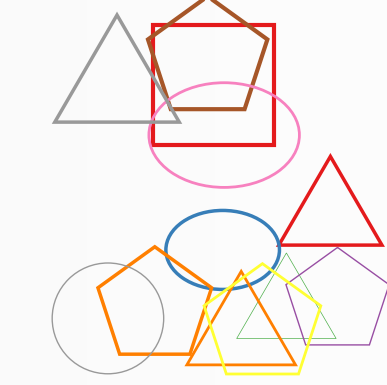[{"shape": "triangle", "thickness": 2.5, "radius": 0.77, "center": [0.853, 0.44]}, {"shape": "square", "thickness": 3, "radius": 0.78, "center": [0.55, 0.779]}, {"shape": "oval", "thickness": 2.5, "radius": 0.73, "center": [0.575, 0.351]}, {"shape": "triangle", "thickness": 0.5, "radius": 0.74, "center": [0.739, 0.195]}, {"shape": "pentagon", "thickness": 1, "radius": 0.7, "center": [0.871, 0.217]}, {"shape": "pentagon", "thickness": 2.5, "radius": 0.77, "center": [0.399, 0.205]}, {"shape": "triangle", "thickness": 2, "radius": 0.81, "center": [0.622, 0.133]}, {"shape": "pentagon", "thickness": 2, "radius": 0.79, "center": [0.677, 0.157]}, {"shape": "pentagon", "thickness": 3, "radius": 0.81, "center": [0.536, 0.848]}, {"shape": "oval", "thickness": 2, "radius": 0.97, "center": [0.578, 0.649]}, {"shape": "triangle", "thickness": 2.5, "radius": 0.93, "center": [0.302, 0.776]}, {"shape": "circle", "thickness": 1, "radius": 0.72, "center": [0.279, 0.173]}]